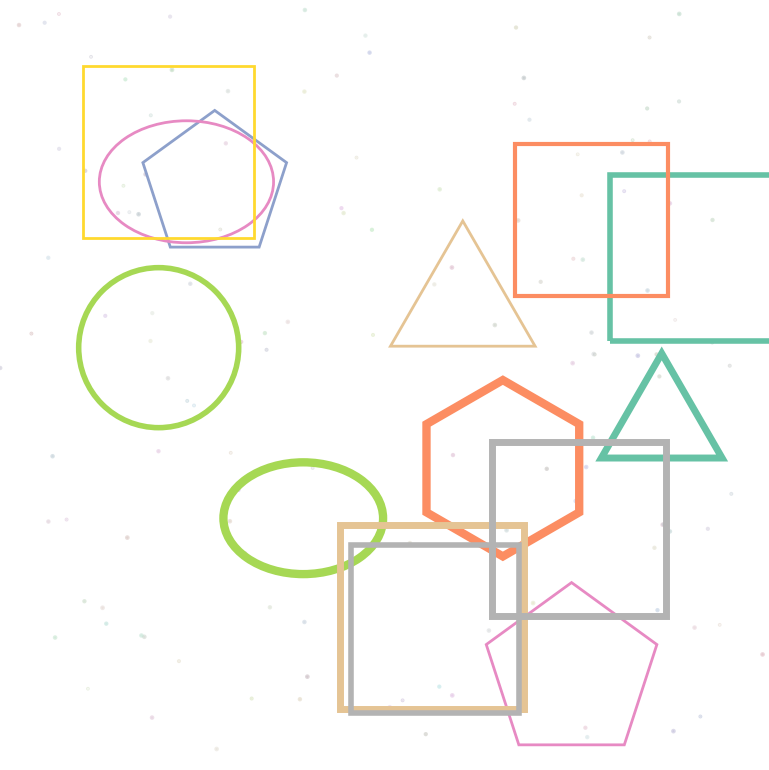[{"shape": "triangle", "thickness": 2.5, "radius": 0.45, "center": [0.859, 0.45]}, {"shape": "square", "thickness": 2, "radius": 0.54, "center": [0.9, 0.665]}, {"shape": "hexagon", "thickness": 3, "radius": 0.57, "center": [0.653, 0.392]}, {"shape": "square", "thickness": 1.5, "radius": 0.5, "center": [0.768, 0.714]}, {"shape": "pentagon", "thickness": 1, "radius": 0.49, "center": [0.279, 0.758]}, {"shape": "pentagon", "thickness": 1, "radius": 0.58, "center": [0.742, 0.127]}, {"shape": "oval", "thickness": 1, "radius": 0.57, "center": [0.242, 0.764]}, {"shape": "oval", "thickness": 3, "radius": 0.52, "center": [0.394, 0.327]}, {"shape": "circle", "thickness": 2, "radius": 0.52, "center": [0.206, 0.548]}, {"shape": "square", "thickness": 1, "radius": 0.56, "center": [0.219, 0.803]}, {"shape": "triangle", "thickness": 1, "radius": 0.54, "center": [0.601, 0.605]}, {"shape": "square", "thickness": 2.5, "radius": 0.6, "center": [0.561, 0.199]}, {"shape": "square", "thickness": 2.5, "radius": 0.57, "center": [0.752, 0.313]}, {"shape": "square", "thickness": 2, "radius": 0.55, "center": [0.565, 0.183]}]